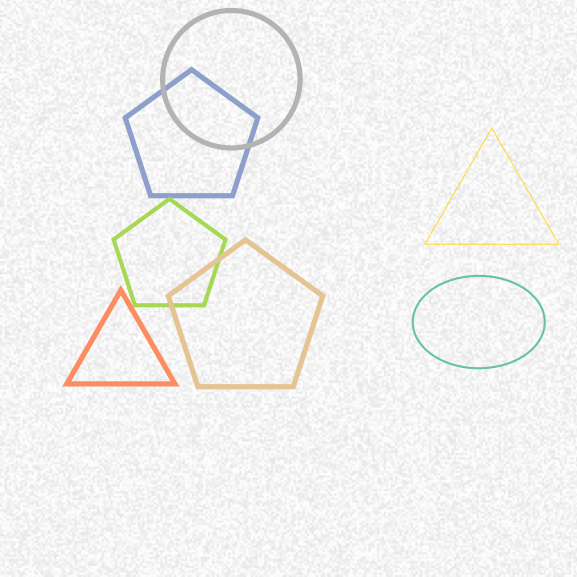[{"shape": "oval", "thickness": 1, "radius": 0.57, "center": [0.829, 0.441]}, {"shape": "triangle", "thickness": 2.5, "radius": 0.54, "center": [0.209, 0.389]}, {"shape": "pentagon", "thickness": 2.5, "radius": 0.6, "center": [0.332, 0.758]}, {"shape": "pentagon", "thickness": 2, "radius": 0.51, "center": [0.294, 0.553]}, {"shape": "triangle", "thickness": 0.5, "radius": 0.67, "center": [0.852, 0.643]}, {"shape": "pentagon", "thickness": 2.5, "radius": 0.7, "center": [0.425, 0.443]}, {"shape": "circle", "thickness": 2.5, "radius": 0.6, "center": [0.401, 0.862]}]